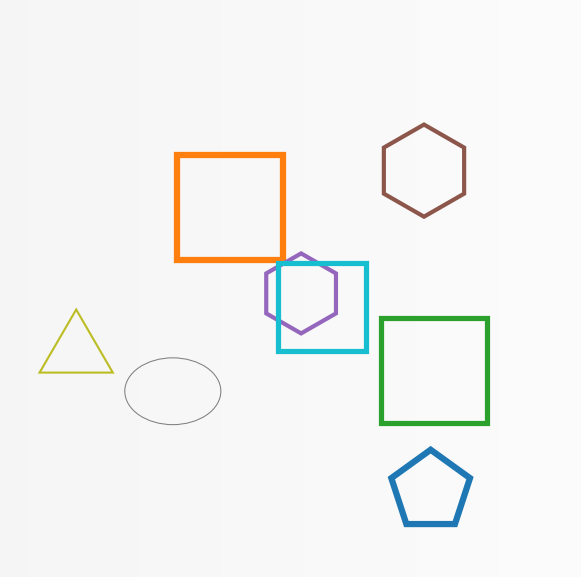[{"shape": "pentagon", "thickness": 3, "radius": 0.36, "center": [0.741, 0.149]}, {"shape": "square", "thickness": 3, "radius": 0.46, "center": [0.395, 0.639]}, {"shape": "square", "thickness": 2.5, "radius": 0.46, "center": [0.747, 0.358]}, {"shape": "hexagon", "thickness": 2, "radius": 0.35, "center": [0.518, 0.491]}, {"shape": "hexagon", "thickness": 2, "radius": 0.4, "center": [0.729, 0.704]}, {"shape": "oval", "thickness": 0.5, "radius": 0.41, "center": [0.297, 0.322]}, {"shape": "triangle", "thickness": 1, "radius": 0.36, "center": [0.131, 0.39]}, {"shape": "square", "thickness": 2.5, "radius": 0.38, "center": [0.554, 0.467]}]